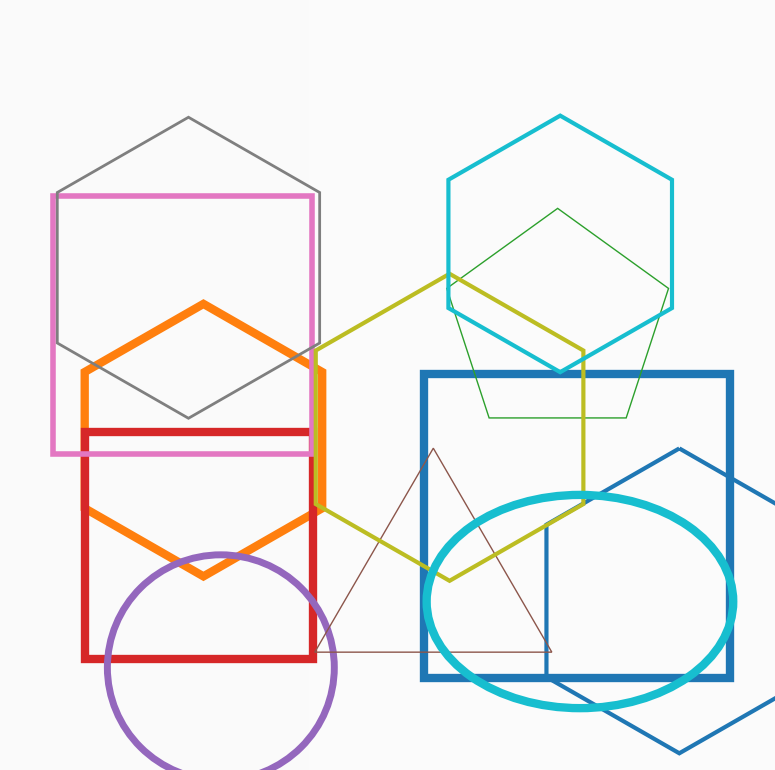[{"shape": "hexagon", "thickness": 1.5, "radius": 0.99, "center": [0.877, 0.22]}, {"shape": "square", "thickness": 3, "radius": 0.99, "center": [0.744, 0.317]}, {"shape": "hexagon", "thickness": 3, "radius": 0.88, "center": [0.263, 0.428]}, {"shape": "pentagon", "thickness": 0.5, "radius": 0.75, "center": [0.72, 0.579]}, {"shape": "square", "thickness": 3, "radius": 0.74, "center": [0.257, 0.292]}, {"shape": "circle", "thickness": 2.5, "radius": 0.73, "center": [0.285, 0.133]}, {"shape": "triangle", "thickness": 0.5, "radius": 0.88, "center": [0.559, 0.241]}, {"shape": "square", "thickness": 2, "radius": 0.84, "center": [0.236, 0.578]}, {"shape": "hexagon", "thickness": 1, "radius": 0.98, "center": [0.243, 0.652]}, {"shape": "hexagon", "thickness": 1.5, "radius": 1.0, "center": [0.58, 0.445]}, {"shape": "hexagon", "thickness": 1.5, "radius": 0.83, "center": [0.723, 0.683]}, {"shape": "oval", "thickness": 3, "radius": 0.99, "center": [0.748, 0.219]}]